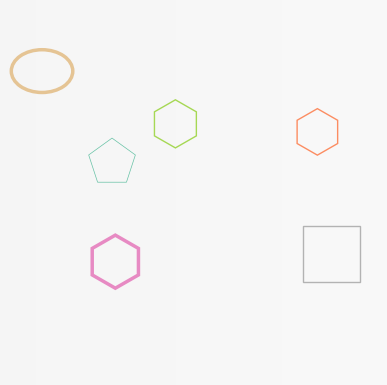[{"shape": "pentagon", "thickness": 0.5, "radius": 0.32, "center": [0.289, 0.578]}, {"shape": "hexagon", "thickness": 1, "radius": 0.3, "center": [0.819, 0.657]}, {"shape": "hexagon", "thickness": 2.5, "radius": 0.34, "center": [0.298, 0.32]}, {"shape": "hexagon", "thickness": 1, "radius": 0.31, "center": [0.453, 0.678]}, {"shape": "oval", "thickness": 2.5, "radius": 0.4, "center": [0.108, 0.815]}, {"shape": "square", "thickness": 1, "radius": 0.37, "center": [0.855, 0.34]}]